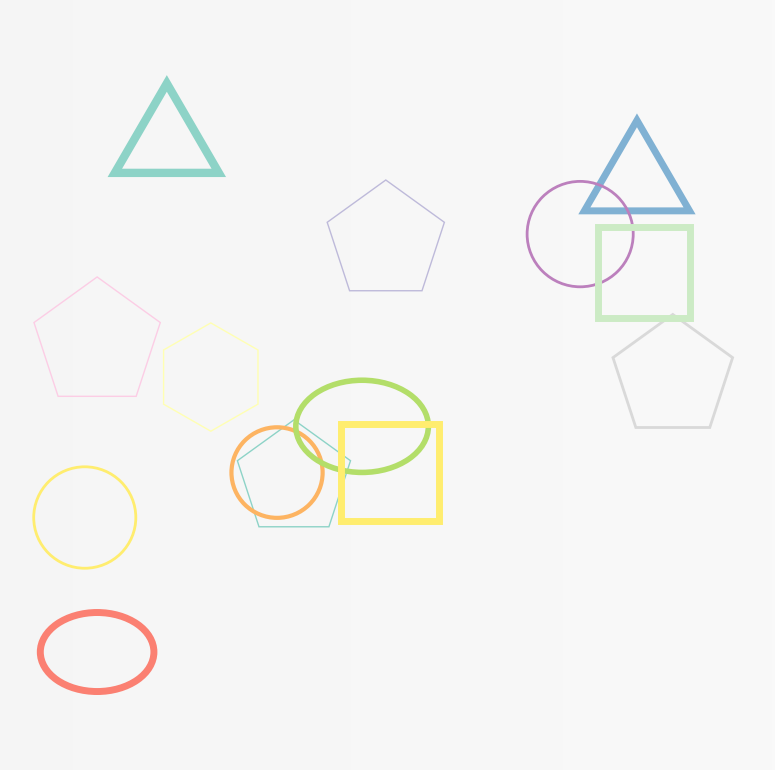[{"shape": "triangle", "thickness": 3, "radius": 0.39, "center": [0.215, 0.814]}, {"shape": "pentagon", "thickness": 0.5, "radius": 0.38, "center": [0.379, 0.378]}, {"shape": "hexagon", "thickness": 0.5, "radius": 0.35, "center": [0.272, 0.51]}, {"shape": "pentagon", "thickness": 0.5, "radius": 0.4, "center": [0.498, 0.687]}, {"shape": "oval", "thickness": 2.5, "radius": 0.37, "center": [0.125, 0.153]}, {"shape": "triangle", "thickness": 2.5, "radius": 0.39, "center": [0.822, 0.765]}, {"shape": "circle", "thickness": 1.5, "radius": 0.29, "center": [0.357, 0.386]}, {"shape": "oval", "thickness": 2, "radius": 0.43, "center": [0.467, 0.446]}, {"shape": "pentagon", "thickness": 0.5, "radius": 0.43, "center": [0.125, 0.555]}, {"shape": "pentagon", "thickness": 1, "radius": 0.41, "center": [0.868, 0.51]}, {"shape": "circle", "thickness": 1, "radius": 0.34, "center": [0.749, 0.696]}, {"shape": "square", "thickness": 2.5, "radius": 0.29, "center": [0.831, 0.646]}, {"shape": "square", "thickness": 2.5, "radius": 0.32, "center": [0.503, 0.386]}, {"shape": "circle", "thickness": 1, "radius": 0.33, "center": [0.109, 0.328]}]